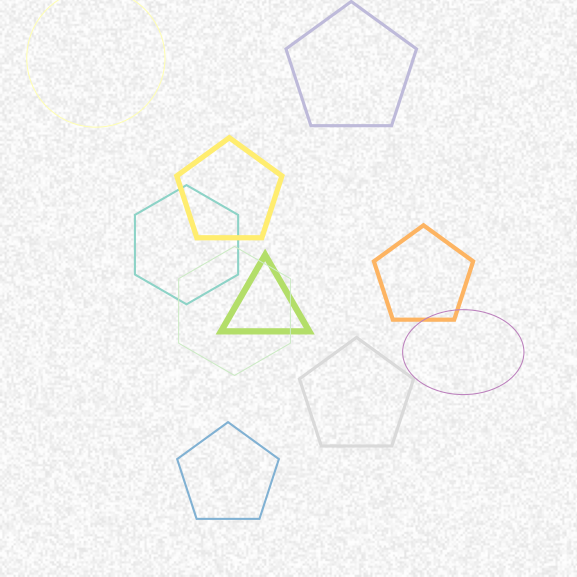[{"shape": "hexagon", "thickness": 1, "radius": 0.52, "center": [0.323, 0.575]}, {"shape": "circle", "thickness": 0.5, "radius": 0.6, "center": [0.166, 0.899]}, {"shape": "pentagon", "thickness": 1.5, "radius": 0.59, "center": [0.608, 0.878]}, {"shape": "pentagon", "thickness": 1, "radius": 0.46, "center": [0.395, 0.176]}, {"shape": "pentagon", "thickness": 2, "radius": 0.45, "center": [0.733, 0.519]}, {"shape": "triangle", "thickness": 3, "radius": 0.44, "center": [0.459, 0.469]}, {"shape": "pentagon", "thickness": 1.5, "radius": 0.52, "center": [0.617, 0.311]}, {"shape": "oval", "thickness": 0.5, "radius": 0.53, "center": [0.802, 0.389]}, {"shape": "hexagon", "thickness": 0.5, "radius": 0.56, "center": [0.406, 0.461]}, {"shape": "pentagon", "thickness": 2.5, "radius": 0.48, "center": [0.397, 0.665]}]